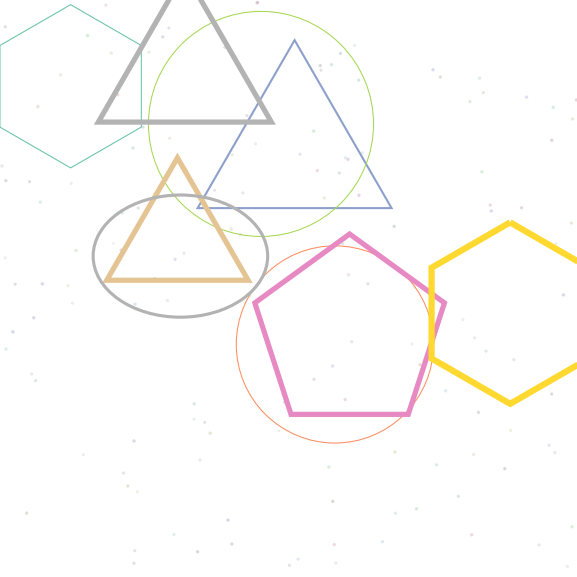[{"shape": "hexagon", "thickness": 0.5, "radius": 0.71, "center": [0.122, 0.85]}, {"shape": "circle", "thickness": 0.5, "radius": 0.85, "center": [0.58, 0.403]}, {"shape": "triangle", "thickness": 1, "radius": 0.97, "center": [0.51, 0.736]}, {"shape": "pentagon", "thickness": 2.5, "radius": 0.86, "center": [0.605, 0.421]}, {"shape": "circle", "thickness": 0.5, "radius": 0.97, "center": [0.452, 0.785]}, {"shape": "hexagon", "thickness": 3, "radius": 0.79, "center": [0.883, 0.457]}, {"shape": "triangle", "thickness": 2.5, "radius": 0.71, "center": [0.307, 0.585]}, {"shape": "triangle", "thickness": 2.5, "radius": 0.86, "center": [0.32, 0.874]}, {"shape": "oval", "thickness": 1.5, "radius": 0.76, "center": [0.312, 0.556]}]